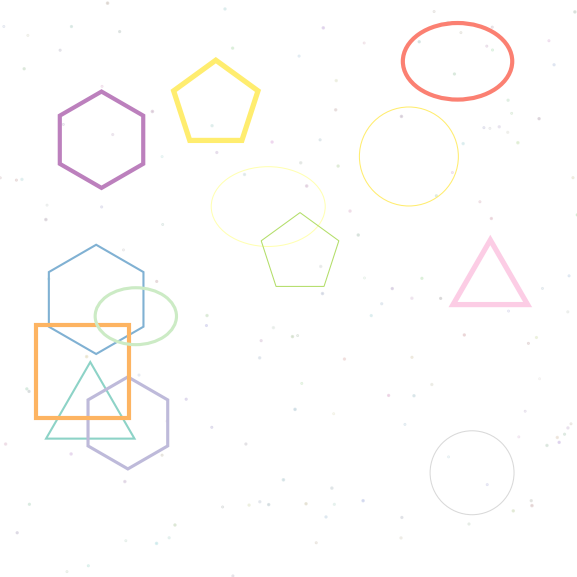[{"shape": "triangle", "thickness": 1, "radius": 0.44, "center": [0.156, 0.284]}, {"shape": "oval", "thickness": 0.5, "radius": 0.49, "center": [0.464, 0.641]}, {"shape": "hexagon", "thickness": 1.5, "radius": 0.4, "center": [0.221, 0.267]}, {"shape": "oval", "thickness": 2, "radius": 0.47, "center": [0.792, 0.893]}, {"shape": "hexagon", "thickness": 1, "radius": 0.47, "center": [0.167, 0.481]}, {"shape": "square", "thickness": 2, "radius": 0.4, "center": [0.143, 0.356]}, {"shape": "pentagon", "thickness": 0.5, "radius": 0.35, "center": [0.52, 0.56]}, {"shape": "triangle", "thickness": 2.5, "radius": 0.37, "center": [0.849, 0.509]}, {"shape": "circle", "thickness": 0.5, "radius": 0.36, "center": [0.817, 0.181]}, {"shape": "hexagon", "thickness": 2, "radius": 0.42, "center": [0.176, 0.757]}, {"shape": "oval", "thickness": 1.5, "radius": 0.35, "center": [0.235, 0.452]}, {"shape": "pentagon", "thickness": 2.5, "radius": 0.38, "center": [0.374, 0.818]}, {"shape": "circle", "thickness": 0.5, "radius": 0.43, "center": [0.708, 0.728]}]